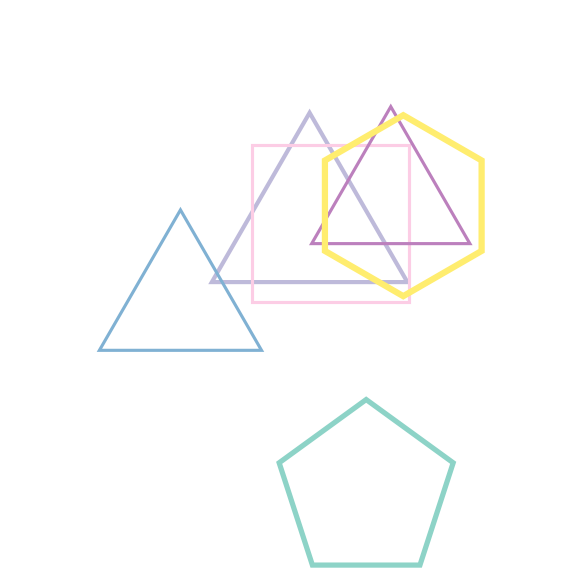[{"shape": "pentagon", "thickness": 2.5, "radius": 0.79, "center": [0.634, 0.149]}, {"shape": "triangle", "thickness": 2, "radius": 0.98, "center": [0.536, 0.608]}, {"shape": "triangle", "thickness": 1.5, "radius": 0.81, "center": [0.312, 0.474]}, {"shape": "square", "thickness": 1.5, "radius": 0.68, "center": [0.573, 0.612]}, {"shape": "triangle", "thickness": 1.5, "radius": 0.79, "center": [0.677, 0.656]}, {"shape": "hexagon", "thickness": 3, "radius": 0.78, "center": [0.698, 0.643]}]